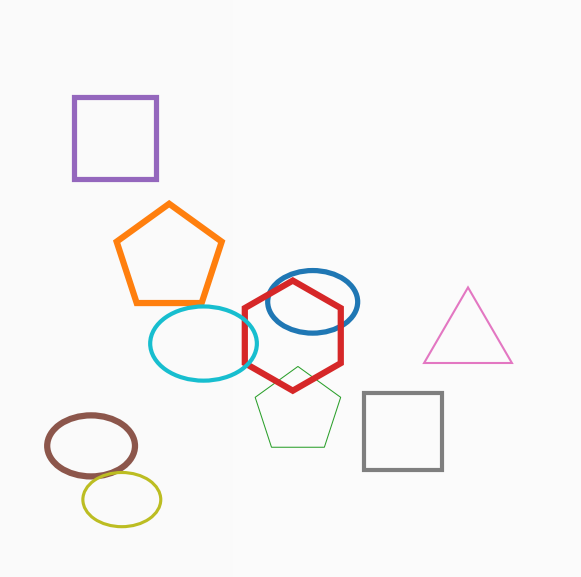[{"shape": "oval", "thickness": 2.5, "radius": 0.39, "center": [0.538, 0.476]}, {"shape": "pentagon", "thickness": 3, "radius": 0.48, "center": [0.291, 0.551]}, {"shape": "pentagon", "thickness": 0.5, "radius": 0.39, "center": [0.513, 0.287]}, {"shape": "hexagon", "thickness": 3, "radius": 0.48, "center": [0.504, 0.418]}, {"shape": "square", "thickness": 2.5, "radius": 0.35, "center": [0.198, 0.76]}, {"shape": "oval", "thickness": 3, "radius": 0.38, "center": [0.157, 0.227]}, {"shape": "triangle", "thickness": 1, "radius": 0.44, "center": [0.805, 0.414]}, {"shape": "square", "thickness": 2, "radius": 0.33, "center": [0.693, 0.252]}, {"shape": "oval", "thickness": 1.5, "radius": 0.34, "center": [0.21, 0.134]}, {"shape": "oval", "thickness": 2, "radius": 0.46, "center": [0.35, 0.404]}]